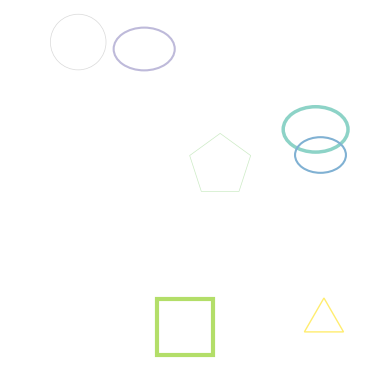[{"shape": "oval", "thickness": 2.5, "radius": 0.42, "center": [0.82, 0.664]}, {"shape": "oval", "thickness": 1.5, "radius": 0.4, "center": [0.375, 0.873]}, {"shape": "oval", "thickness": 1.5, "radius": 0.33, "center": [0.832, 0.597]}, {"shape": "square", "thickness": 3, "radius": 0.37, "center": [0.481, 0.151]}, {"shape": "circle", "thickness": 0.5, "radius": 0.36, "center": [0.203, 0.891]}, {"shape": "pentagon", "thickness": 0.5, "radius": 0.42, "center": [0.572, 0.57]}, {"shape": "triangle", "thickness": 1, "radius": 0.29, "center": [0.841, 0.167]}]